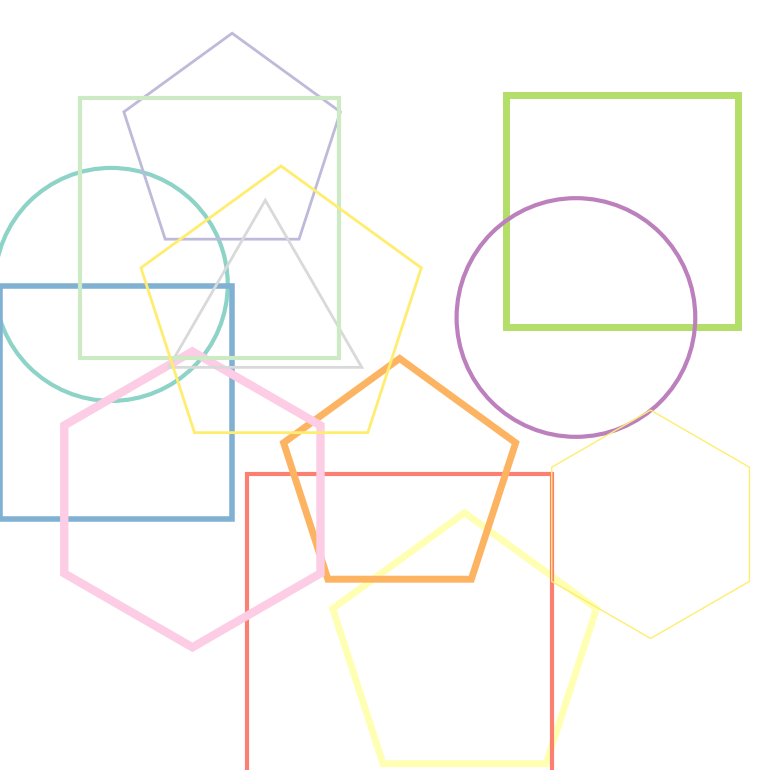[{"shape": "circle", "thickness": 1.5, "radius": 0.76, "center": [0.144, 0.631]}, {"shape": "pentagon", "thickness": 2.5, "radius": 0.9, "center": [0.603, 0.154]}, {"shape": "pentagon", "thickness": 1, "radius": 0.74, "center": [0.301, 0.809]}, {"shape": "square", "thickness": 1.5, "radius": 0.99, "center": [0.519, 0.187]}, {"shape": "square", "thickness": 2, "radius": 0.75, "center": [0.15, 0.478]}, {"shape": "pentagon", "thickness": 2.5, "radius": 0.79, "center": [0.519, 0.376]}, {"shape": "square", "thickness": 2.5, "radius": 0.75, "center": [0.808, 0.726]}, {"shape": "hexagon", "thickness": 3, "radius": 0.96, "center": [0.25, 0.351]}, {"shape": "triangle", "thickness": 1, "radius": 0.72, "center": [0.344, 0.595]}, {"shape": "circle", "thickness": 1.5, "radius": 0.77, "center": [0.748, 0.588]}, {"shape": "square", "thickness": 1.5, "radius": 0.84, "center": [0.272, 0.704]}, {"shape": "hexagon", "thickness": 0.5, "radius": 0.74, "center": [0.845, 0.319]}, {"shape": "pentagon", "thickness": 1, "radius": 0.96, "center": [0.365, 0.593]}]